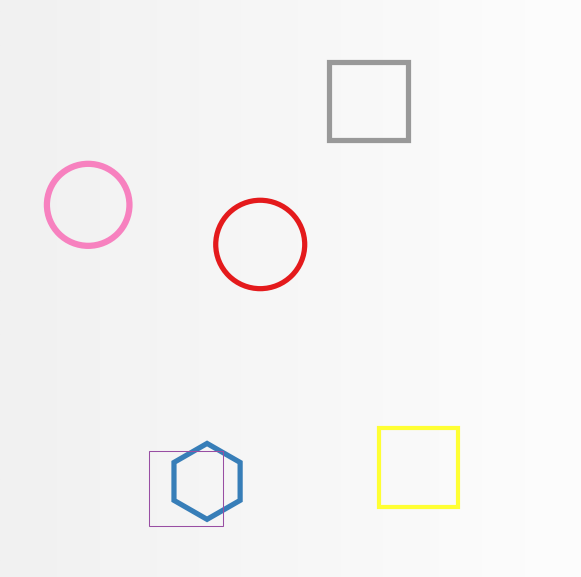[{"shape": "circle", "thickness": 2.5, "radius": 0.38, "center": [0.448, 0.576]}, {"shape": "hexagon", "thickness": 2.5, "radius": 0.33, "center": [0.356, 0.166]}, {"shape": "square", "thickness": 0.5, "radius": 0.32, "center": [0.32, 0.153]}, {"shape": "square", "thickness": 2, "radius": 0.34, "center": [0.72, 0.189]}, {"shape": "circle", "thickness": 3, "radius": 0.36, "center": [0.152, 0.644]}, {"shape": "square", "thickness": 2.5, "radius": 0.34, "center": [0.633, 0.824]}]